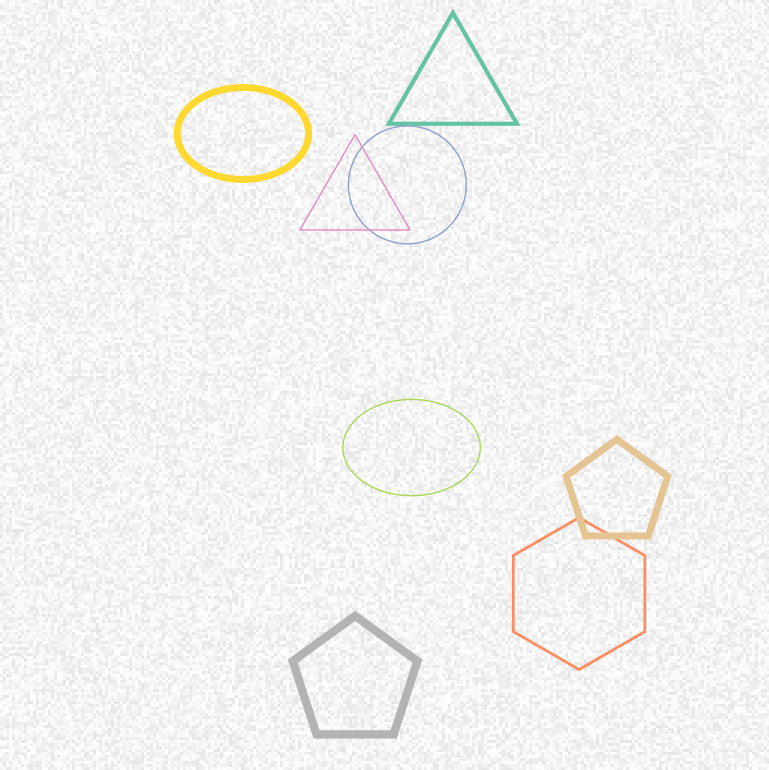[{"shape": "triangle", "thickness": 1.5, "radius": 0.48, "center": [0.588, 0.887]}, {"shape": "hexagon", "thickness": 1, "radius": 0.49, "center": [0.752, 0.229]}, {"shape": "circle", "thickness": 0.5, "radius": 0.38, "center": [0.529, 0.76]}, {"shape": "triangle", "thickness": 0.5, "radius": 0.41, "center": [0.461, 0.743]}, {"shape": "oval", "thickness": 0.5, "radius": 0.45, "center": [0.535, 0.419]}, {"shape": "oval", "thickness": 2.5, "radius": 0.43, "center": [0.315, 0.827]}, {"shape": "pentagon", "thickness": 2.5, "radius": 0.35, "center": [0.801, 0.36]}, {"shape": "pentagon", "thickness": 3, "radius": 0.43, "center": [0.461, 0.115]}]